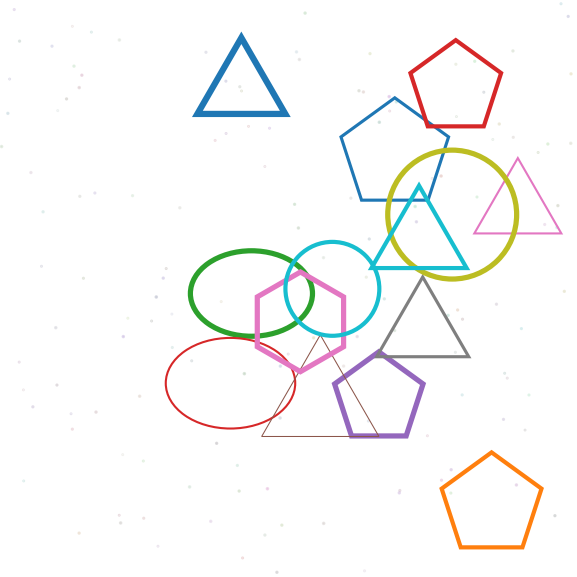[{"shape": "pentagon", "thickness": 1.5, "radius": 0.49, "center": [0.684, 0.732]}, {"shape": "triangle", "thickness": 3, "radius": 0.44, "center": [0.418, 0.846]}, {"shape": "pentagon", "thickness": 2, "radius": 0.45, "center": [0.851, 0.125]}, {"shape": "oval", "thickness": 2.5, "radius": 0.53, "center": [0.435, 0.491]}, {"shape": "pentagon", "thickness": 2, "radius": 0.41, "center": [0.789, 0.847]}, {"shape": "oval", "thickness": 1, "radius": 0.56, "center": [0.399, 0.336]}, {"shape": "pentagon", "thickness": 2.5, "radius": 0.4, "center": [0.656, 0.309]}, {"shape": "triangle", "thickness": 0.5, "radius": 0.59, "center": [0.555, 0.302]}, {"shape": "triangle", "thickness": 1, "radius": 0.44, "center": [0.897, 0.638]}, {"shape": "hexagon", "thickness": 2.5, "radius": 0.43, "center": [0.52, 0.442]}, {"shape": "triangle", "thickness": 1.5, "radius": 0.46, "center": [0.732, 0.427]}, {"shape": "circle", "thickness": 2.5, "radius": 0.56, "center": [0.783, 0.628]}, {"shape": "triangle", "thickness": 2, "radius": 0.48, "center": [0.726, 0.583]}, {"shape": "circle", "thickness": 2, "radius": 0.41, "center": [0.576, 0.499]}]